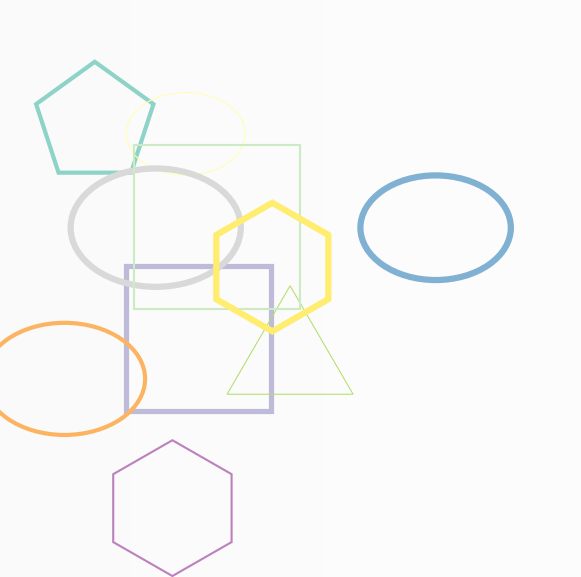[{"shape": "pentagon", "thickness": 2, "radius": 0.53, "center": [0.163, 0.786]}, {"shape": "oval", "thickness": 0.5, "radius": 0.51, "center": [0.32, 0.767]}, {"shape": "square", "thickness": 2.5, "radius": 0.63, "center": [0.341, 0.413]}, {"shape": "oval", "thickness": 3, "radius": 0.65, "center": [0.749, 0.605]}, {"shape": "oval", "thickness": 2, "radius": 0.69, "center": [0.111, 0.343]}, {"shape": "triangle", "thickness": 0.5, "radius": 0.63, "center": [0.499, 0.379]}, {"shape": "oval", "thickness": 3, "radius": 0.73, "center": [0.268, 0.605]}, {"shape": "hexagon", "thickness": 1, "radius": 0.59, "center": [0.297, 0.119]}, {"shape": "square", "thickness": 1, "radius": 0.71, "center": [0.373, 0.606]}, {"shape": "hexagon", "thickness": 3, "radius": 0.56, "center": [0.469, 0.537]}]